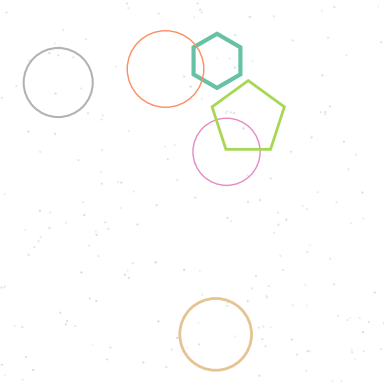[{"shape": "hexagon", "thickness": 3, "radius": 0.35, "center": [0.564, 0.842]}, {"shape": "circle", "thickness": 1, "radius": 0.5, "center": [0.43, 0.821]}, {"shape": "circle", "thickness": 1, "radius": 0.44, "center": [0.588, 0.606]}, {"shape": "pentagon", "thickness": 2, "radius": 0.49, "center": [0.645, 0.692]}, {"shape": "circle", "thickness": 2, "radius": 0.47, "center": [0.56, 0.132]}, {"shape": "circle", "thickness": 1.5, "radius": 0.45, "center": [0.151, 0.786]}]